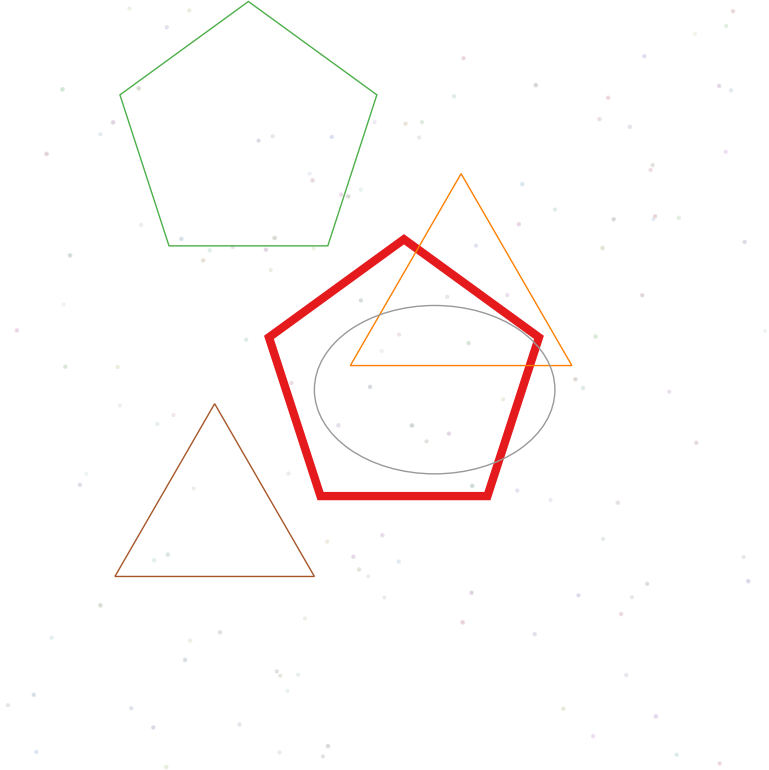[{"shape": "pentagon", "thickness": 3, "radius": 0.92, "center": [0.525, 0.505]}, {"shape": "pentagon", "thickness": 0.5, "radius": 0.88, "center": [0.323, 0.823]}, {"shape": "triangle", "thickness": 0.5, "radius": 0.83, "center": [0.599, 0.608]}, {"shape": "triangle", "thickness": 0.5, "radius": 0.75, "center": [0.279, 0.326]}, {"shape": "oval", "thickness": 0.5, "radius": 0.78, "center": [0.564, 0.494]}]